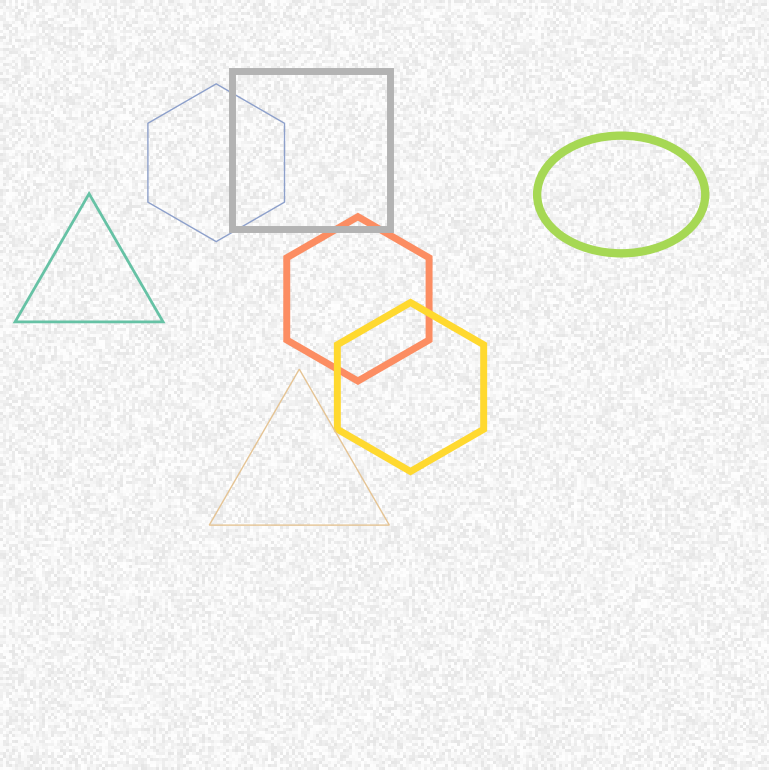[{"shape": "triangle", "thickness": 1, "radius": 0.55, "center": [0.116, 0.637]}, {"shape": "hexagon", "thickness": 2.5, "radius": 0.53, "center": [0.465, 0.612]}, {"shape": "hexagon", "thickness": 0.5, "radius": 0.51, "center": [0.281, 0.789]}, {"shape": "oval", "thickness": 3, "radius": 0.55, "center": [0.807, 0.747]}, {"shape": "hexagon", "thickness": 2.5, "radius": 0.55, "center": [0.533, 0.497]}, {"shape": "triangle", "thickness": 0.5, "radius": 0.68, "center": [0.389, 0.386]}, {"shape": "square", "thickness": 2.5, "radius": 0.51, "center": [0.404, 0.805]}]